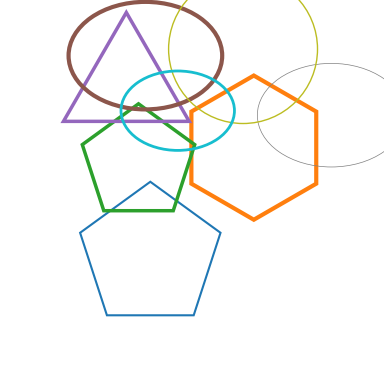[{"shape": "pentagon", "thickness": 1.5, "radius": 0.96, "center": [0.39, 0.336]}, {"shape": "hexagon", "thickness": 3, "radius": 0.94, "center": [0.659, 0.617]}, {"shape": "pentagon", "thickness": 2.5, "radius": 0.77, "center": [0.36, 0.577]}, {"shape": "triangle", "thickness": 2.5, "radius": 0.94, "center": [0.328, 0.779]}, {"shape": "oval", "thickness": 3, "radius": 1.0, "center": [0.378, 0.855]}, {"shape": "oval", "thickness": 0.5, "radius": 0.96, "center": [0.861, 0.701]}, {"shape": "circle", "thickness": 1, "radius": 0.97, "center": [0.631, 0.873]}, {"shape": "oval", "thickness": 2, "radius": 0.74, "center": [0.462, 0.712]}]